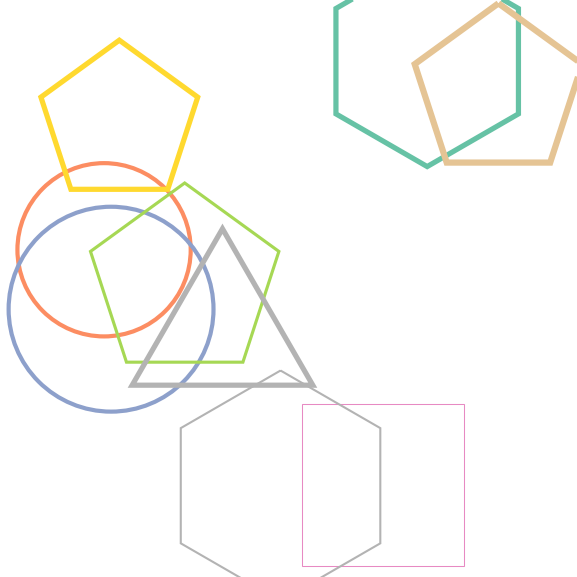[{"shape": "hexagon", "thickness": 2.5, "radius": 0.91, "center": [0.74, 0.893]}, {"shape": "circle", "thickness": 2, "radius": 0.75, "center": [0.18, 0.567]}, {"shape": "circle", "thickness": 2, "radius": 0.89, "center": [0.192, 0.464]}, {"shape": "square", "thickness": 0.5, "radius": 0.7, "center": [0.663, 0.159]}, {"shape": "pentagon", "thickness": 1.5, "radius": 0.86, "center": [0.32, 0.511]}, {"shape": "pentagon", "thickness": 2.5, "radius": 0.71, "center": [0.207, 0.787]}, {"shape": "pentagon", "thickness": 3, "radius": 0.76, "center": [0.863, 0.841]}, {"shape": "hexagon", "thickness": 1, "radius": 1.0, "center": [0.486, 0.158]}, {"shape": "triangle", "thickness": 2.5, "radius": 0.9, "center": [0.385, 0.422]}]